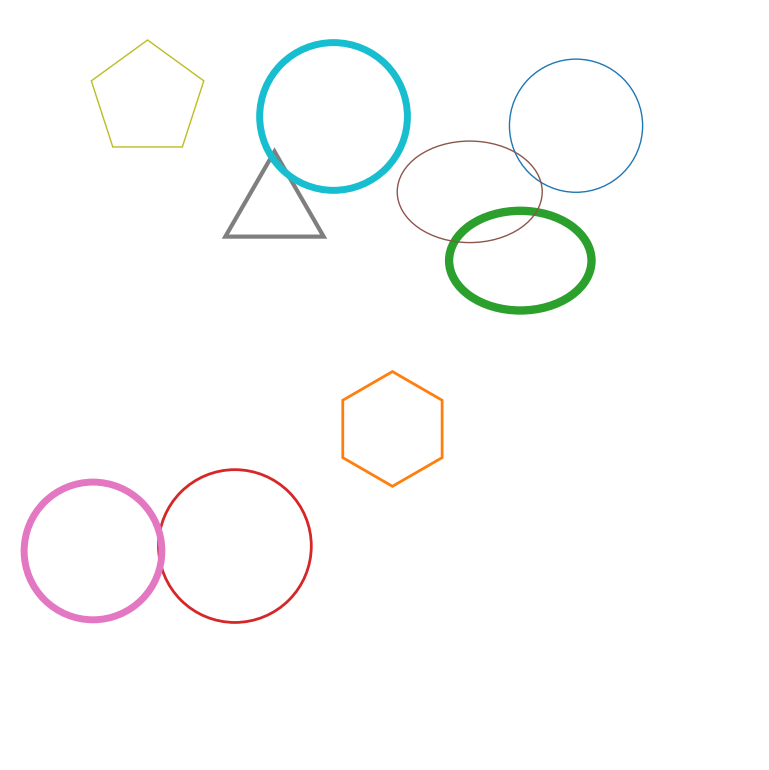[{"shape": "circle", "thickness": 0.5, "radius": 0.43, "center": [0.748, 0.837]}, {"shape": "hexagon", "thickness": 1, "radius": 0.37, "center": [0.51, 0.443]}, {"shape": "oval", "thickness": 3, "radius": 0.46, "center": [0.676, 0.662]}, {"shape": "circle", "thickness": 1, "radius": 0.5, "center": [0.305, 0.291]}, {"shape": "oval", "thickness": 0.5, "radius": 0.47, "center": [0.61, 0.751]}, {"shape": "circle", "thickness": 2.5, "radius": 0.45, "center": [0.121, 0.284]}, {"shape": "triangle", "thickness": 1.5, "radius": 0.37, "center": [0.356, 0.73]}, {"shape": "pentagon", "thickness": 0.5, "radius": 0.38, "center": [0.192, 0.871]}, {"shape": "circle", "thickness": 2.5, "radius": 0.48, "center": [0.433, 0.849]}]